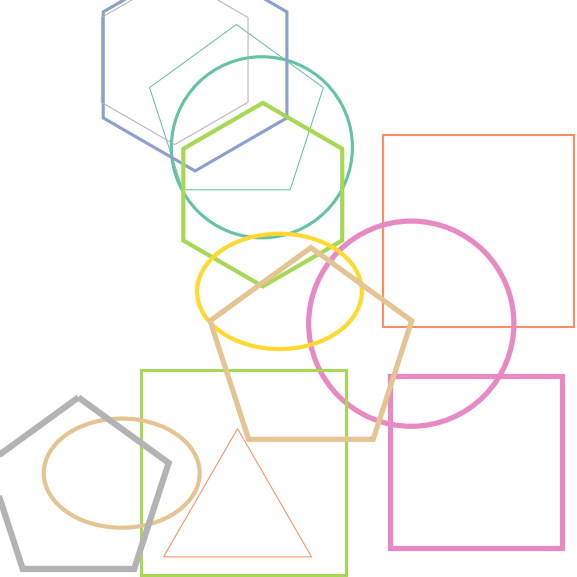[{"shape": "pentagon", "thickness": 0.5, "radius": 0.79, "center": [0.409, 0.799]}, {"shape": "circle", "thickness": 1.5, "radius": 0.78, "center": [0.453, 0.744]}, {"shape": "triangle", "thickness": 0.5, "radius": 0.74, "center": [0.411, 0.109]}, {"shape": "square", "thickness": 1, "radius": 0.83, "center": [0.828, 0.599]}, {"shape": "hexagon", "thickness": 1.5, "radius": 0.92, "center": [0.338, 0.887]}, {"shape": "square", "thickness": 2.5, "radius": 0.74, "center": [0.825, 0.2]}, {"shape": "circle", "thickness": 2.5, "radius": 0.89, "center": [0.712, 0.439]}, {"shape": "hexagon", "thickness": 2, "radius": 0.79, "center": [0.455, 0.662]}, {"shape": "square", "thickness": 1.5, "radius": 0.89, "center": [0.422, 0.181]}, {"shape": "oval", "thickness": 2, "radius": 0.71, "center": [0.484, 0.495]}, {"shape": "oval", "thickness": 2, "radius": 0.68, "center": [0.211, 0.18]}, {"shape": "pentagon", "thickness": 2.5, "radius": 0.92, "center": [0.538, 0.387]}, {"shape": "pentagon", "thickness": 3, "radius": 0.82, "center": [0.136, 0.147]}, {"shape": "hexagon", "thickness": 0.5, "radius": 0.73, "center": [0.303, 0.895]}]